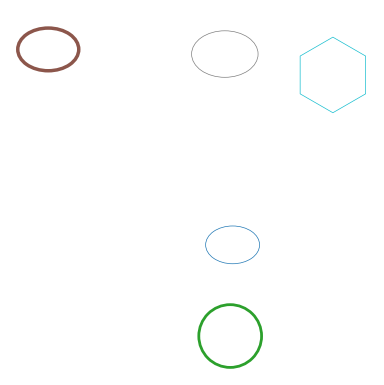[{"shape": "oval", "thickness": 0.5, "radius": 0.35, "center": [0.604, 0.364]}, {"shape": "circle", "thickness": 2, "radius": 0.41, "center": [0.598, 0.127]}, {"shape": "oval", "thickness": 2.5, "radius": 0.4, "center": [0.125, 0.872]}, {"shape": "oval", "thickness": 0.5, "radius": 0.43, "center": [0.584, 0.86]}, {"shape": "hexagon", "thickness": 0.5, "radius": 0.49, "center": [0.865, 0.805]}]